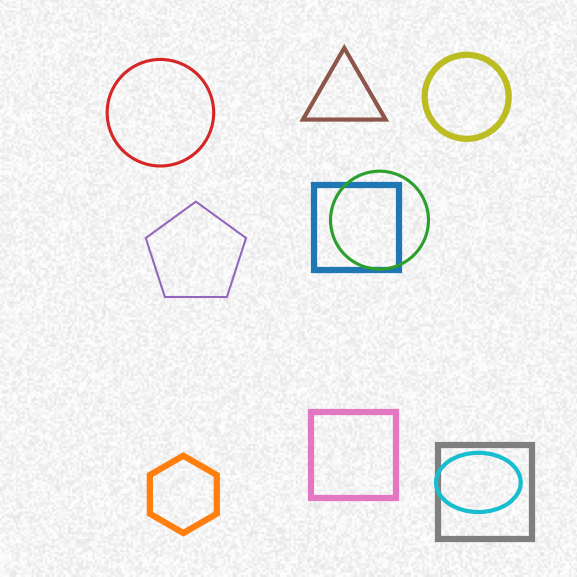[{"shape": "square", "thickness": 3, "radius": 0.37, "center": [0.618, 0.606]}, {"shape": "hexagon", "thickness": 3, "radius": 0.33, "center": [0.317, 0.143]}, {"shape": "circle", "thickness": 1.5, "radius": 0.42, "center": [0.657, 0.618]}, {"shape": "circle", "thickness": 1.5, "radius": 0.46, "center": [0.278, 0.804]}, {"shape": "pentagon", "thickness": 1, "radius": 0.46, "center": [0.339, 0.559]}, {"shape": "triangle", "thickness": 2, "radius": 0.41, "center": [0.596, 0.833]}, {"shape": "square", "thickness": 3, "radius": 0.37, "center": [0.612, 0.211]}, {"shape": "square", "thickness": 3, "radius": 0.41, "center": [0.84, 0.147]}, {"shape": "circle", "thickness": 3, "radius": 0.36, "center": [0.808, 0.831]}, {"shape": "oval", "thickness": 2, "radius": 0.37, "center": [0.828, 0.164]}]